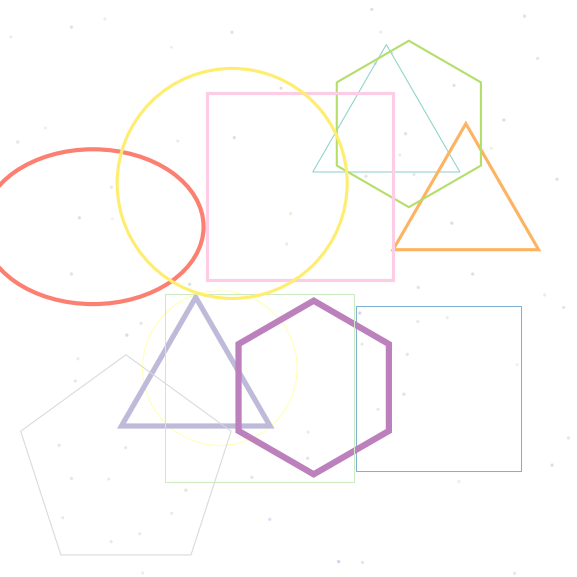[{"shape": "triangle", "thickness": 0.5, "radius": 0.74, "center": [0.669, 0.775]}, {"shape": "circle", "thickness": 0.5, "radius": 0.67, "center": [0.381, 0.362]}, {"shape": "triangle", "thickness": 2.5, "radius": 0.74, "center": [0.339, 0.336]}, {"shape": "oval", "thickness": 2, "radius": 0.96, "center": [0.161, 0.607]}, {"shape": "square", "thickness": 0.5, "radius": 0.72, "center": [0.76, 0.327]}, {"shape": "triangle", "thickness": 1.5, "radius": 0.73, "center": [0.807, 0.639]}, {"shape": "hexagon", "thickness": 1, "radius": 0.72, "center": [0.708, 0.784]}, {"shape": "square", "thickness": 1.5, "radius": 0.81, "center": [0.52, 0.676]}, {"shape": "pentagon", "thickness": 0.5, "radius": 0.96, "center": [0.218, 0.193]}, {"shape": "hexagon", "thickness": 3, "radius": 0.75, "center": [0.543, 0.328]}, {"shape": "square", "thickness": 0.5, "radius": 0.82, "center": [0.45, 0.327]}, {"shape": "circle", "thickness": 1.5, "radius": 1.0, "center": [0.402, 0.681]}]